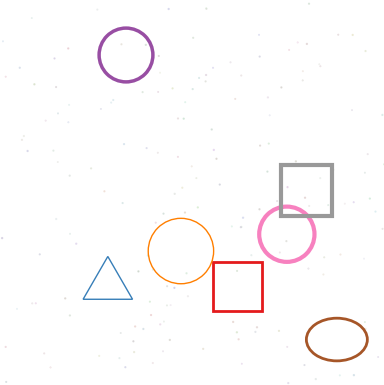[{"shape": "square", "thickness": 2, "radius": 0.32, "center": [0.617, 0.256]}, {"shape": "triangle", "thickness": 1, "radius": 0.37, "center": [0.28, 0.26]}, {"shape": "circle", "thickness": 2.5, "radius": 0.35, "center": [0.327, 0.857]}, {"shape": "circle", "thickness": 1, "radius": 0.42, "center": [0.47, 0.348]}, {"shape": "oval", "thickness": 2, "radius": 0.4, "center": [0.875, 0.118]}, {"shape": "circle", "thickness": 3, "radius": 0.36, "center": [0.745, 0.392]}, {"shape": "square", "thickness": 3, "radius": 0.33, "center": [0.795, 0.506]}]